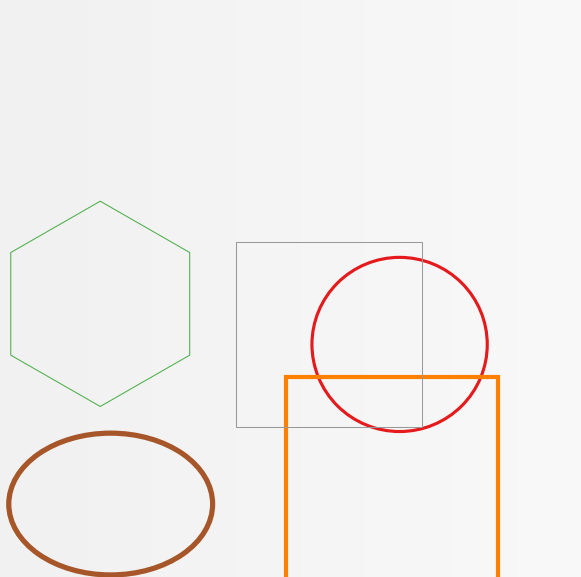[{"shape": "circle", "thickness": 1.5, "radius": 0.75, "center": [0.687, 0.403]}, {"shape": "hexagon", "thickness": 0.5, "radius": 0.89, "center": [0.172, 0.473]}, {"shape": "square", "thickness": 2, "radius": 0.91, "center": [0.674, 0.164]}, {"shape": "oval", "thickness": 2.5, "radius": 0.88, "center": [0.19, 0.126]}, {"shape": "square", "thickness": 0.5, "radius": 0.8, "center": [0.566, 0.419]}]